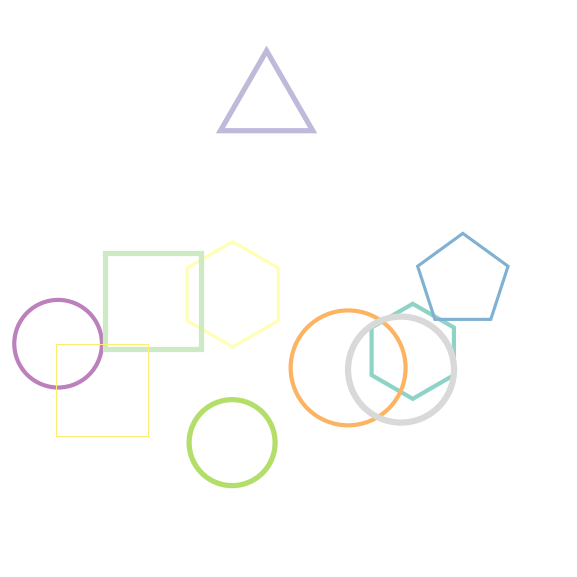[{"shape": "hexagon", "thickness": 2, "radius": 0.41, "center": [0.715, 0.391]}, {"shape": "hexagon", "thickness": 1.5, "radius": 0.46, "center": [0.403, 0.49]}, {"shape": "triangle", "thickness": 2.5, "radius": 0.46, "center": [0.462, 0.819]}, {"shape": "pentagon", "thickness": 1.5, "radius": 0.41, "center": [0.801, 0.513]}, {"shape": "circle", "thickness": 2, "radius": 0.5, "center": [0.603, 0.362]}, {"shape": "circle", "thickness": 2.5, "radius": 0.37, "center": [0.402, 0.233]}, {"shape": "circle", "thickness": 3, "radius": 0.46, "center": [0.694, 0.359]}, {"shape": "circle", "thickness": 2, "radius": 0.38, "center": [0.101, 0.404]}, {"shape": "square", "thickness": 2.5, "radius": 0.42, "center": [0.264, 0.478]}, {"shape": "square", "thickness": 0.5, "radius": 0.4, "center": [0.176, 0.324]}]